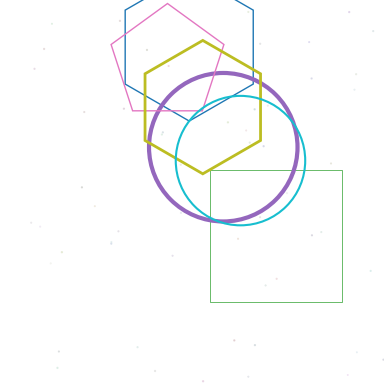[{"shape": "hexagon", "thickness": 1, "radius": 0.96, "center": [0.491, 0.878]}, {"shape": "square", "thickness": 0.5, "radius": 0.86, "center": [0.717, 0.387]}, {"shape": "circle", "thickness": 3, "radius": 0.96, "center": [0.58, 0.618]}, {"shape": "pentagon", "thickness": 1, "radius": 0.77, "center": [0.435, 0.837]}, {"shape": "hexagon", "thickness": 2, "radius": 0.87, "center": [0.527, 0.722]}, {"shape": "circle", "thickness": 1.5, "radius": 0.84, "center": [0.625, 0.583]}]